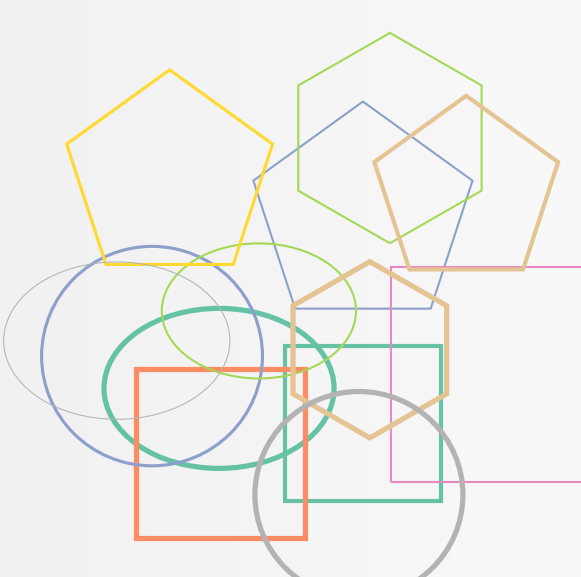[{"shape": "square", "thickness": 2, "radius": 0.67, "center": [0.625, 0.266]}, {"shape": "oval", "thickness": 2.5, "radius": 0.99, "center": [0.377, 0.327]}, {"shape": "square", "thickness": 2.5, "radius": 0.73, "center": [0.379, 0.214]}, {"shape": "circle", "thickness": 1.5, "radius": 0.95, "center": [0.262, 0.383]}, {"shape": "pentagon", "thickness": 1, "radius": 0.99, "center": [0.624, 0.625]}, {"shape": "square", "thickness": 1, "radius": 0.93, "center": [0.859, 0.351]}, {"shape": "oval", "thickness": 1, "radius": 0.84, "center": [0.445, 0.461]}, {"shape": "hexagon", "thickness": 1, "radius": 0.91, "center": [0.671, 0.76]}, {"shape": "pentagon", "thickness": 1.5, "radius": 0.93, "center": [0.292, 0.692]}, {"shape": "hexagon", "thickness": 2.5, "radius": 0.76, "center": [0.636, 0.393]}, {"shape": "pentagon", "thickness": 2, "radius": 0.83, "center": [0.802, 0.667]}, {"shape": "oval", "thickness": 0.5, "radius": 0.97, "center": [0.201, 0.409]}, {"shape": "circle", "thickness": 2.5, "radius": 0.89, "center": [0.617, 0.142]}]